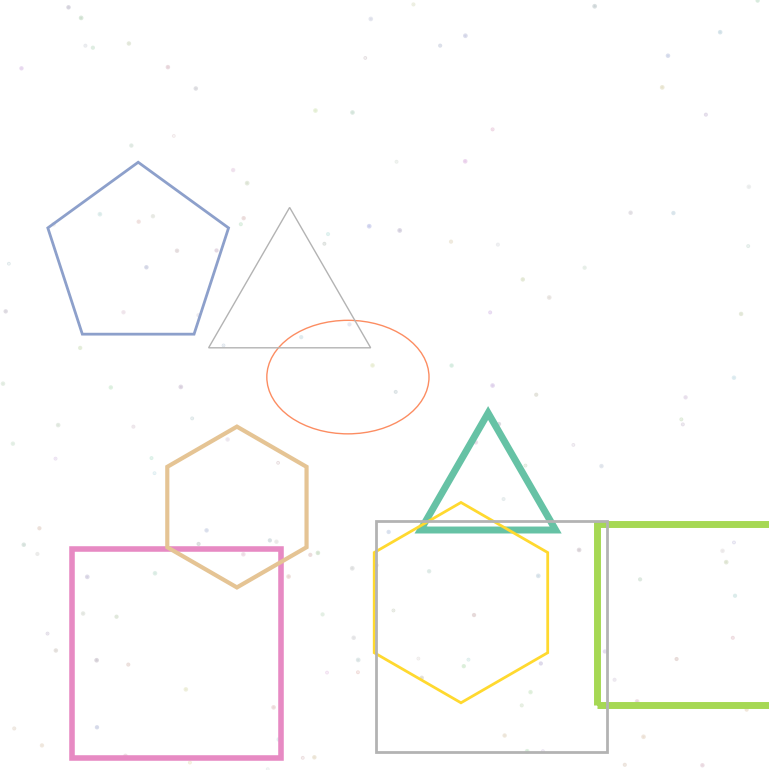[{"shape": "triangle", "thickness": 2.5, "radius": 0.51, "center": [0.634, 0.362]}, {"shape": "oval", "thickness": 0.5, "radius": 0.53, "center": [0.452, 0.51]}, {"shape": "pentagon", "thickness": 1, "radius": 0.62, "center": [0.179, 0.666]}, {"shape": "square", "thickness": 2, "radius": 0.68, "center": [0.229, 0.151]}, {"shape": "square", "thickness": 2.5, "radius": 0.59, "center": [0.892, 0.202]}, {"shape": "hexagon", "thickness": 1, "radius": 0.65, "center": [0.599, 0.217]}, {"shape": "hexagon", "thickness": 1.5, "radius": 0.52, "center": [0.308, 0.342]}, {"shape": "square", "thickness": 1, "radius": 0.75, "center": [0.638, 0.174]}, {"shape": "triangle", "thickness": 0.5, "radius": 0.61, "center": [0.376, 0.609]}]